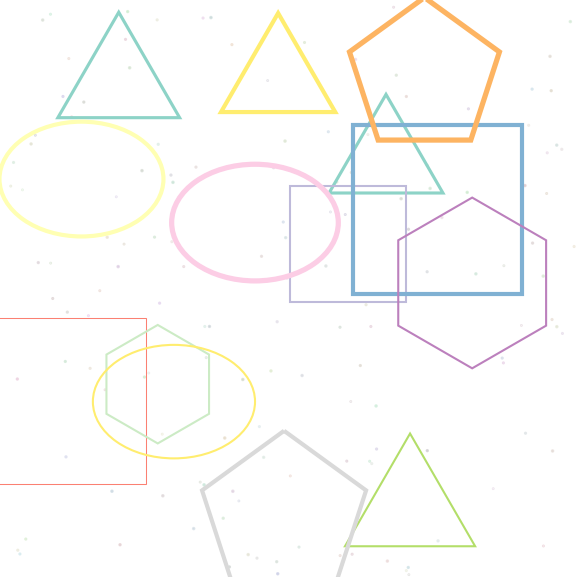[{"shape": "triangle", "thickness": 1.5, "radius": 0.57, "center": [0.668, 0.722]}, {"shape": "triangle", "thickness": 1.5, "radius": 0.61, "center": [0.206, 0.856]}, {"shape": "oval", "thickness": 2, "radius": 0.71, "center": [0.141, 0.689]}, {"shape": "square", "thickness": 1, "radius": 0.5, "center": [0.603, 0.577]}, {"shape": "square", "thickness": 0.5, "radius": 0.72, "center": [0.11, 0.304]}, {"shape": "square", "thickness": 2, "radius": 0.73, "center": [0.758, 0.637]}, {"shape": "pentagon", "thickness": 2.5, "radius": 0.68, "center": [0.735, 0.867]}, {"shape": "triangle", "thickness": 1, "radius": 0.65, "center": [0.71, 0.118]}, {"shape": "oval", "thickness": 2.5, "radius": 0.72, "center": [0.442, 0.614]}, {"shape": "pentagon", "thickness": 2, "radius": 0.75, "center": [0.492, 0.104]}, {"shape": "hexagon", "thickness": 1, "radius": 0.74, "center": [0.818, 0.509]}, {"shape": "hexagon", "thickness": 1, "radius": 0.51, "center": [0.273, 0.334]}, {"shape": "oval", "thickness": 1, "radius": 0.7, "center": [0.301, 0.304]}, {"shape": "triangle", "thickness": 2, "radius": 0.57, "center": [0.482, 0.862]}]